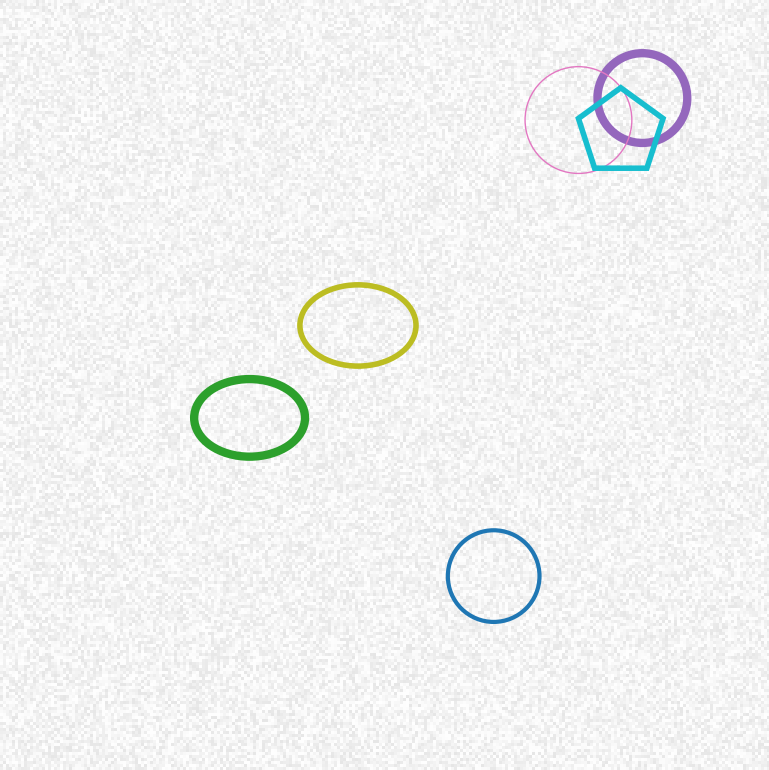[{"shape": "circle", "thickness": 1.5, "radius": 0.3, "center": [0.641, 0.252]}, {"shape": "oval", "thickness": 3, "radius": 0.36, "center": [0.324, 0.457]}, {"shape": "circle", "thickness": 3, "radius": 0.29, "center": [0.834, 0.873]}, {"shape": "circle", "thickness": 0.5, "radius": 0.35, "center": [0.751, 0.844]}, {"shape": "oval", "thickness": 2, "radius": 0.38, "center": [0.465, 0.577]}, {"shape": "pentagon", "thickness": 2, "radius": 0.29, "center": [0.806, 0.828]}]